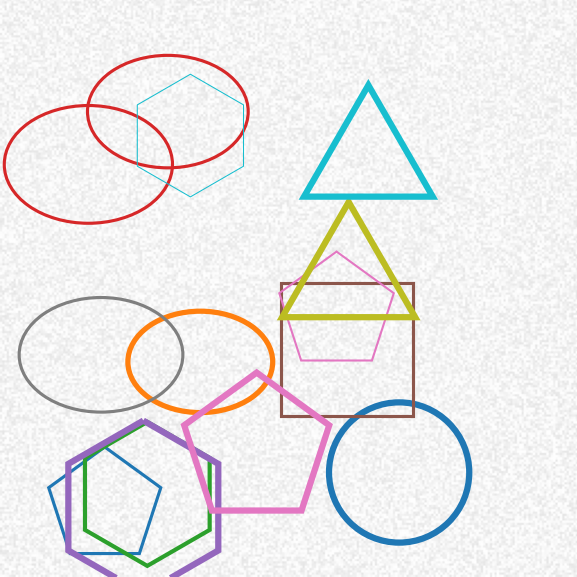[{"shape": "pentagon", "thickness": 1.5, "radius": 0.51, "center": [0.181, 0.123]}, {"shape": "circle", "thickness": 3, "radius": 0.61, "center": [0.691, 0.181]}, {"shape": "oval", "thickness": 2.5, "radius": 0.63, "center": [0.347, 0.372]}, {"shape": "hexagon", "thickness": 2, "radius": 0.62, "center": [0.255, 0.144]}, {"shape": "oval", "thickness": 1.5, "radius": 0.73, "center": [0.153, 0.714]}, {"shape": "oval", "thickness": 1.5, "radius": 0.7, "center": [0.291, 0.806]}, {"shape": "hexagon", "thickness": 3, "radius": 0.75, "center": [0.248, 0.121]}, {"shape": "square", "thickness": 1.5, "radius": 0.57, "center": [0.601, 0.394]}, {"shape": "pentagon", "thickness": 1, "radius": 0.52, "center": [0.583, 0.459]}, {"shape": "pentagon", "thickness": 3, "radius": 0.66, "center": [0.445, 0.222]}, {"shape": "oval", "thickness": 1.5, "radius": 0.71, "center": [0.175, 0.385]}, {"shape": "triangle", "thickness": 3, "radius": 0.66, "center": [0.604, 0.516]}, {"shape": "hexagon", "thickness": 0.5, "radius": 0.53, "center": [0.33, 0.764]}, {"shape": "triangle", "thickness": 3, "radius": 0.64, "center": [0.638, 0.723]}]